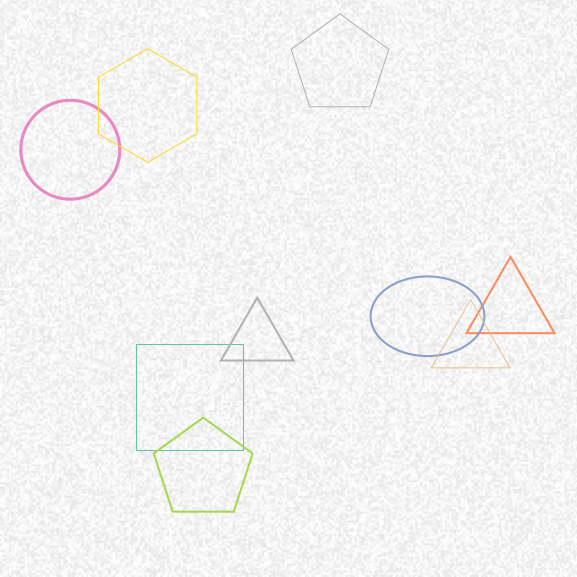[{"shape": "square", "thickness": 0.5, "radius": 0.46, "center": [0.328, 0.312]}, {"shape": "triangle", "thickness": 1, "radius": 0.44, "center": [0.884, 0.466]}, {"shape": "oval", "thickness": 1, "radius": 0.49, "center": [0.74, 0.452]}, {"shape": "circle", "thickness": 1.5, "radius": 0.43, "center": [0.122, 0.74]}, {"shape": "pentagon", "thickness": 1, "radius": 0.45, "center": [0.352, 0.186]}, {"shape": "hexagon", "thickness": 0.5, "radius": 0.49, "center": [0.256, 0.816]}, {"shape": "triangle", "thickness": 0.5, "radius": 0.39, "center": [0.815, 0.402]}, {"shape": "triangle", "thickness": 1, "radius": 0.36, "center": [0.445, 0.411]}, {"shape": "pentagon", "thickness": 0.5, "radius": 0.44, "center": [0.589, 0.886]}]